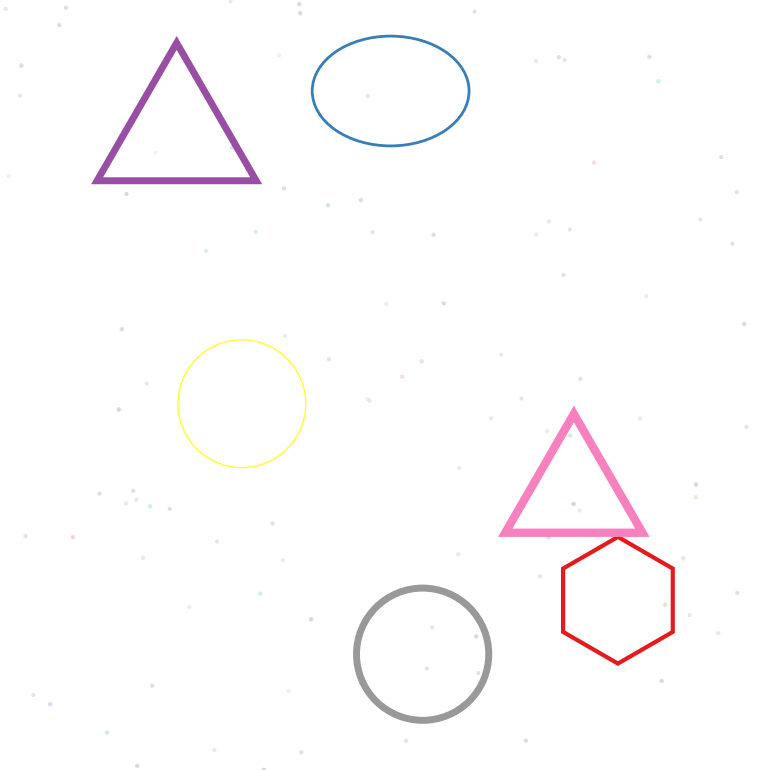[{"shape": "hexagon", "thickness": 1.5, "radius": 0.41, "center": [0.803, 0.22]}, {"shape": "oval", "thickness": 1, "radius": 0.51, "center": [0.507, 0.882]}, {"shape": "triangle", "thickness": 2.5, "radius": 0.6, "center": [0.229, 0.825]}, {"shape": "circle", "thickness": 0.5, "radius": 0.41, "center": [0.314, 0.476]}, {"shape": "triangle", "thickness": 3, "radius": 0.51, "center": [0.745, 0.36]}, {"shape": "circle", "thickness": 2.5, "radius": 0.43, "center": [0.549, 0.15]}]